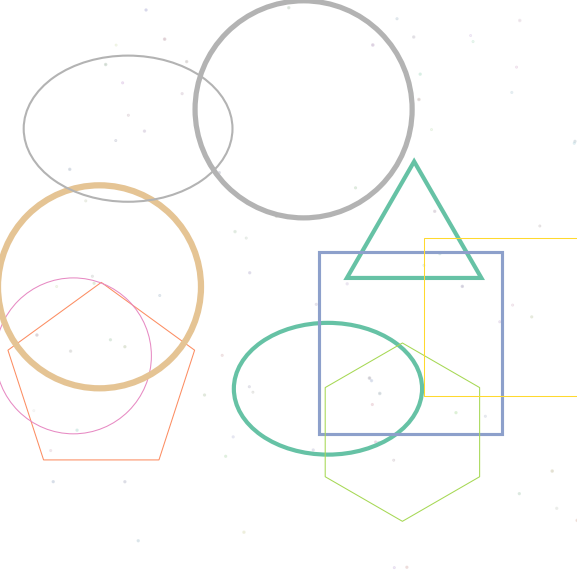[{"shape": "triangle", "thickness": 2, "radius": 0.67, "center": [0.717, 0.585]}, {"shape": "oval", "thickness": 2, "radius": 0.81, "center": [0.568, 0.326]}, {"shape": "pentagon", "thickness": 0.5, "radius": 0.85, "center": [0.175, 0.34]}, {"shape": "square", "thickness": 1.5, "radius": 0.79, "center": [0.711, 0.406]}, {"shape": "circle", "thickness": 0.5, "radius": 0.68, "center": [0.127, 0.383]}, {"shape": "hexagon", "thickness": 0.5, "radius": 0.77, "center": [0.697, 0.251]}, {"shape": "square", "thickness": 0.5, "radius": 0.68, "center": [0.87, 0.45]}, {"shape": "circle", "thickness": 3, "radius": 0.88, "center": [0.172, 0.502]}, {"shape": "circle", "thickness": 2.5, "radius": 0.94, "center": [0.526, 0.81]}, {"shape": "oval", "thickness": 1, "radius": 0.9, "center": [0.222, 0.776]}]